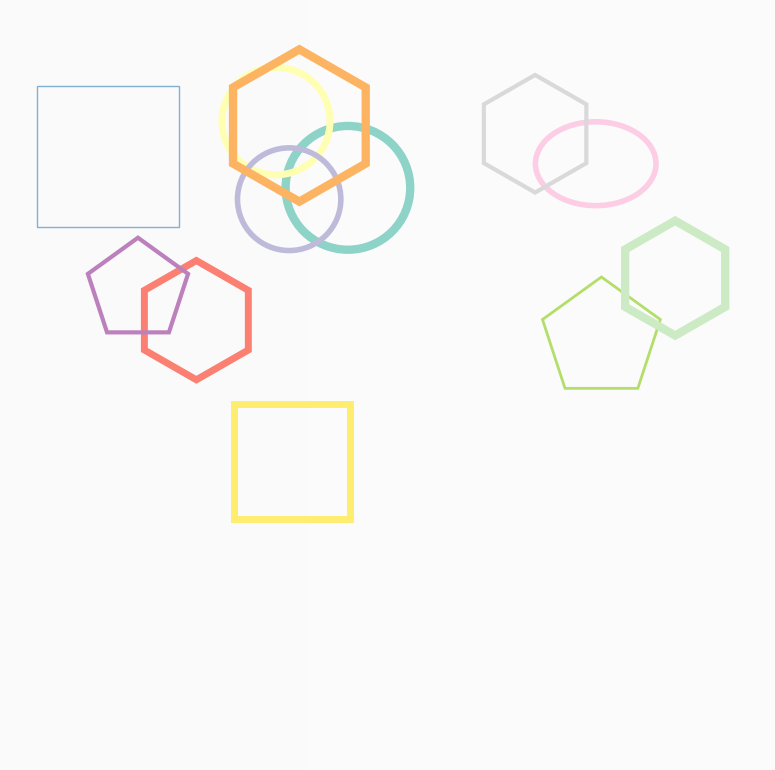[{"shape": "circle", "thickness": 3, "radius": 0.4, "center": [0.449, 0.756]}, {"shape": "circle", "thickness": 2.5, "radius": 0.35, "center": [0.356, 0.843]}, {"shape": "circle", "thickness": 2, "radius": 0.33, "center": [0.373, 0.741]}, {"shape": "hexagon", "thickness": 2.5, "radius": 0.39, "center": [0.253, 0.584]}, {"shape": "square", "thickness": 0.5, "radius": 0.46, "center": [0.14, 0.797]}, {"shape": "hexagon", "thickness": 3, "radius": 0.49, "center": [0.386, 0.837]}, {"shape": "pentagon", "thickness": 1, "radius": 0.4, "center": [0.776, 0.56]}, {"shape": "oval", "thickness": 2, "radius": 0.39, "center": [0.769, 0.787]}, {"shape": "hexagon", "thickness": 1.5, "radius": 0.38, "center": [0.69, 0.826]}, {"shape": "pentagon", "thickness": 1.5, "radius": 0.34, "center": [0.178, 0.623]}, {"shape": "hexagon", "thickness": 3, "radius": 0.37, "center": [0.871, 0.639]}, {"shape": "square", "thickness": 2.5, "radius": 0.37, "center": [0.377, 0.401]}]